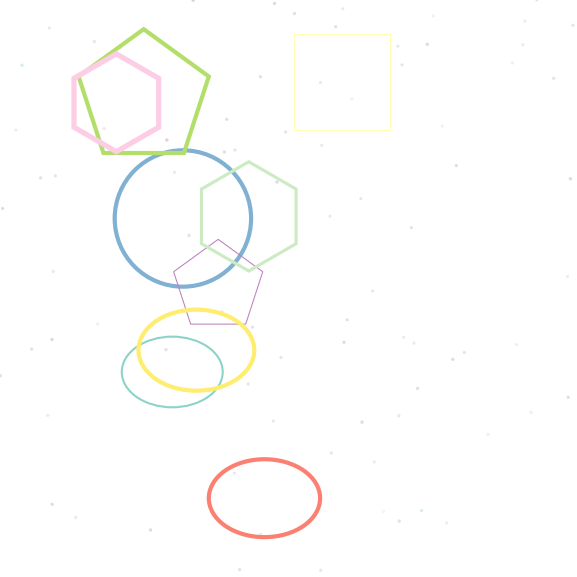[{"shape": "oval", "thickness": 1, "radius": 0.44, "center": [0.298, 0.355]}, {"shape": "square", "thickness": 0.5, "radius": 0.42, "center": [0.592, 0.858]}, {"shape": "oval", "thickness": 2, "radius": 0.48, "center": [0.458, 0.136]}, {"shape": "circle", "thickness": 2, "radius": 0.59, "center": [0.317, 0.621]}, {"shape": "pentagon", "thickness": 2, "radius": 0.59, "center": [0.249, 0.83]}, {"shape": "hexagon", "thickness": 2.5, "radius": 0.42, "center": [0.201, 0.821]}, {"shape": "pentagon", "thickness": 0.5, "radius": 0.41, "center": [0.378, 0.504]}, {"shape": "hexagon", "thickness": 1.5, "radius": 0.47, "center": [0.431, 0.624]}, {"shape": "oval", "thickness": 2, "radius": 0.5, "center": [0.34, 0.393]}]